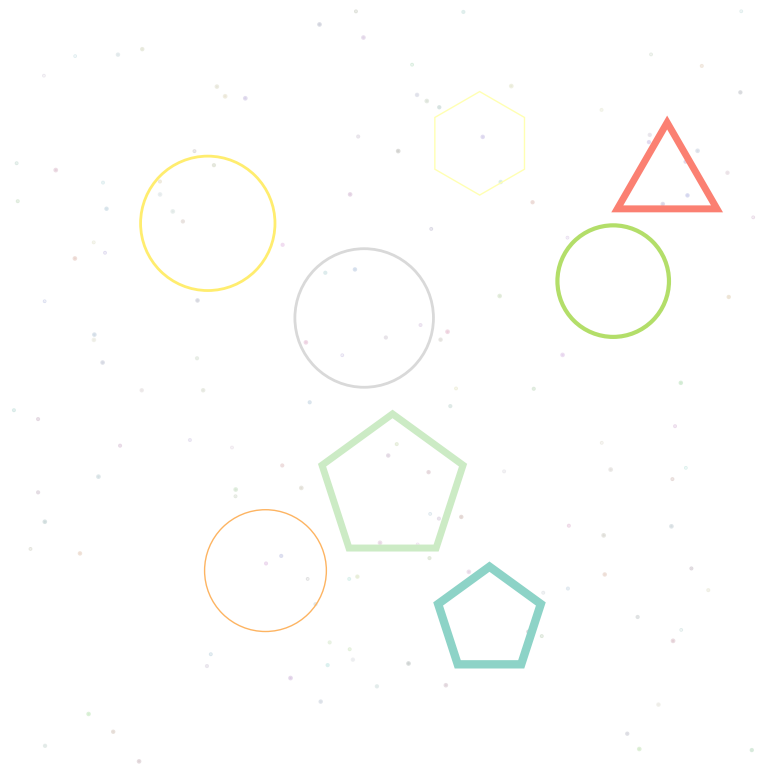[{"shape": "pentagon", "thickness": 3, "radius": 0.35, "center": [0.636, 0.194]}, {"shape": "hexagon", "thickness": 0.5, "radius": 0.34, "center": [0.623, 0.814]}, {"shape": "triangle", "thickness": 2.5, "radius": 0.37, "center": [0.866, 0.766]}, {"shape": "circle", "thickness": 0.5, "radius": 0.4, "center": [0.345, 0.259]}, {"shape": "circle", "thickness": 1.5, "radius": 0.36, "center": [0.796, 0.635]}, {"shape": "circle", "thickness": 1, "radius": 0.45, "center": [0.473, 0.587]}, {"shape": "pentagon", "thickness": 2.5, "radius": 0.48, "center": [0.51, 0.366]}, {"shape": "circle", "thickness": 1, "radius": 0.44, "center": [0.27, 0.71]}]